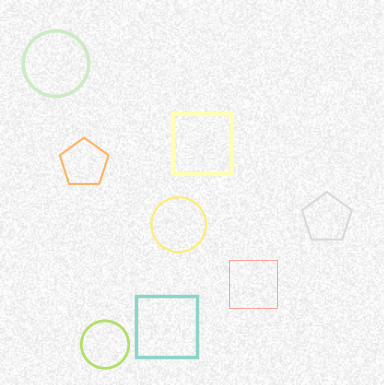[{"shape": "square", "thickness": 2.5, "radius": 0.39, "center": [0.432, 0.151]}, {"shape": "square", "thickness": 3, "radius": 0.39, "center": [0.526, 0.626]}, {"shape": "square", "thickness": 0.5, "radius": 0.31, "center": [0.658, 0.261]}, {"shape": "pentagon", "thickness": 1.5, "radius": 0.33, "center": [0.219, 0.576]}, {"shape": "circle", "thickness": 2, "radius": 0.31, "center": [0.273, 0.105]}, {"shape": "pentagon", "thickness": 1.5, "radius": 0.34, "center": [0.849, 0.433]}, {"shape": "circle", "thickness": 2.5, "radius": 0.43, "center": [0.145, 0.835]}, {"shape": "circle", "thickness": 1.5, "radius": 0.36, "center": [0.464, 0.417]}]